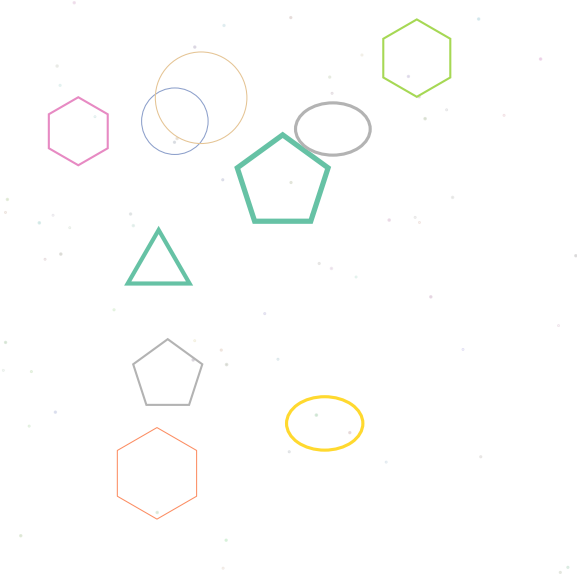[{"shape": "pentagon", "thickness": 2.5, "radius": 0.41, "center": [0.489, 0.683]}, {"shape": "triangle", "thickness": 2, "radius": 0.31, "center": [0.275, 0.539]}, {"shape": "hexagon", "thickness": 0.5, "radius": 0.4, "center": [0.272, 0.179]}, {"shape": "circle", "thickness": 0.5, "radius": 0.29, "center": [0.303, 0.789]}, {"shape": "hexagon", "thickness": 1, "radius": 0.29, "center": [0.136, 0.772]}, {"shape": "hexagon", "thickness": 1, "radius": 0.33, "center": [0.722, 0.898]}, {"shape": "oval", "thickness": 1.5, "radius": 0.33, "center": [0.562, 0.266]}, {"shape": "circle", "thickness": 0.5, "radius": 0.4, "center": [0.348, 0.83]}, {"shape": "pentagon", "thickness": 1, "radius": 0.31, "center": [0.29, 0.349]}, {"shape": "oval", "thickness": 1.5, "radius": 0.32, "center": [0.576, 0.776]}]